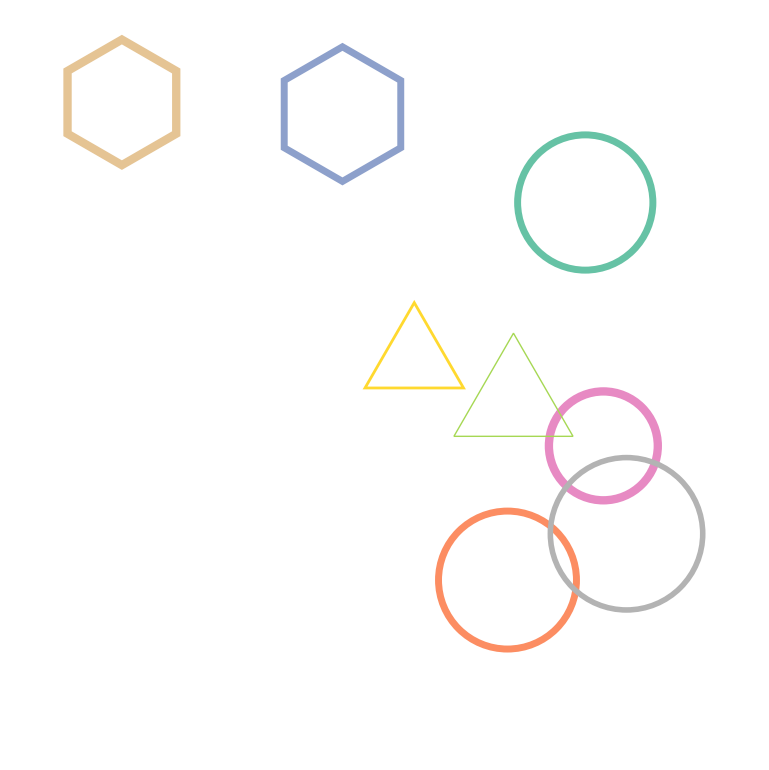[{"shape": "circle", "thickness": 2.5, "radius": 0.44, "center": [0.76, 0.737]}, {"shape": "circle", "thickness": 2.5, "radius": 0.45, "center": [0.659, 0.247]}, {"shape": "hexagon", "thickness": 2.5, "radius": 0.44, "center": [0.445, 0.852]}, {"shape": "circle", "thickness": 3, "radius": 0.35, "center": [0.784, 0.421]}, {"shape": "triangle", "thickness": 0.5, "radius": 0.45, "center": [0.667, 0.478]}, {"shape": "triangle", "thickness": 1, "radius": 0.37, "center": [0.538, 0.533]}, {"shape": "hexagon", "thickness": 3, "radius": 0.41, "center": [0.158, 0.867]}, {"shape": "circle", "thickness": 2, "radius": 0.49, "center": [0.814, 0.307]}]